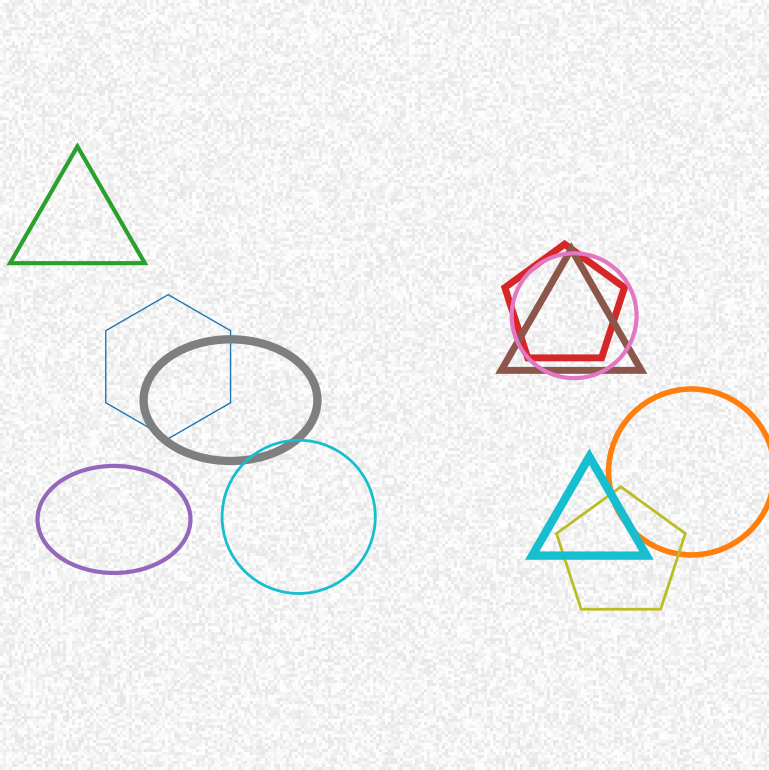[{"shape": "hexagon", "thickness": 0.5, "radius": 0.47, "center": [0.218, 0.524]}, {"shape": "circle", "thickness": 2, "radius": 0.54, "center": [0.898, 0.387]}, {"shape": "triangle", "thickness": 1.5, "radius": 0.51, "center": [0.101, 0.709]}, {"shape": "pentagon", "thickness": 2.5, "radius": 0.41, "center": [0.733, 0.601]}, {"shape": "oval", "thickness": 1.5, "radius": 0.5, "center": [0.148, 0.325]}, {"shape": "triangle", "thickness": 2.5, "radius": 0.53, "center": [0.742, 0.572]}, {"shape": "circle", "thickness": 1.5, "radius": 0.41, "center": [0.746, 0.59]}, {"shape": "oval", "thickness": 3, "radius": 0.56, "center": [0.299, 0.48]}, {"shape": "pentagon", "thickness": 1, "radius": 0.44, "center": [0.806, 0.28]}, {"shape": "triangle", "thickness": 3, "radius": 0.43, "center": [0.765, 0.321]}, {"shape": "circle", "thickness": 1, "radius": 0.5, "center": [0.388, 0.329]}]